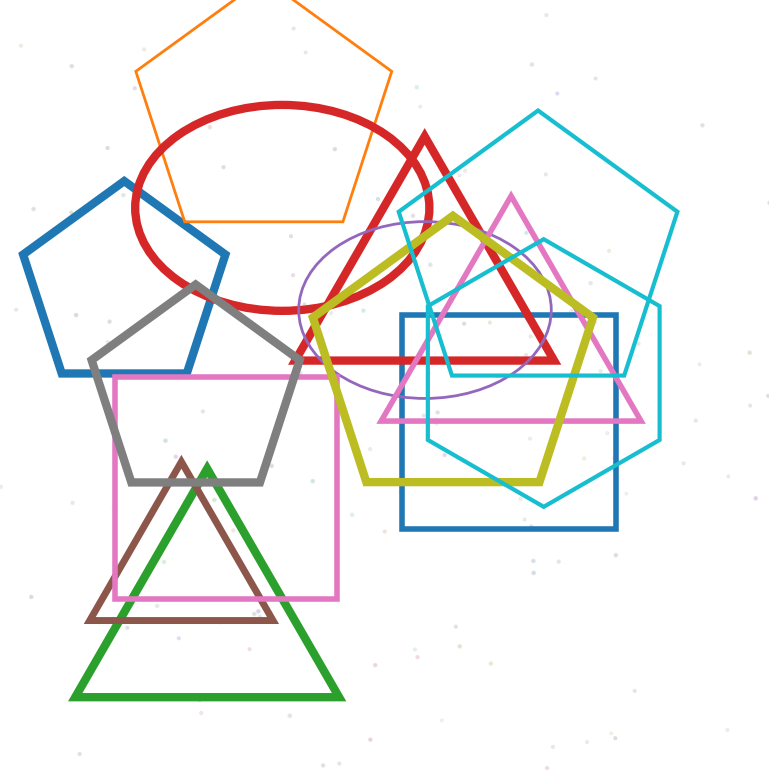[{"shape": "pentagon", "thickness": 3, "radius": 0.69, "center": [0.161, 0.627]}, {"shape": "square", "thickness": 2, "radius": 0.69, "center": [0.661, 0.452]}, {"shape": "pentagon", "thickness": 1, "radius": 0.87, "center": [0.343, 0.853]}, {"shape": "triangle", "thickness": 3, "radius": 0.99, "center": [0.269, 0.193]}, {"shape": "triangle", "thickness": 3, "radius": 0.97, "center": [0.552, 0.629]}, {"shape": "oval", "thickness": 3, "radius": 0.96, "center": [0.367, 0.73]}, {"shape": "oval", "thickness": 1, "radius": 0.82, "center": [0.552, 0.597]}, {"shape": "triangle", "thickness": 2.5, "radius": 0.69, "center": [0.236, 0.263]}, {"shape": "square", "thickness": 2, "radius": 0.72, "center": [0.294, 0.366]}, {"shape": "triangle", "thickness": 2, "radius": 0.97, "center": [0.664, 0.551]}, {"shape": "pentagon", "thickness": 3, "radius": 0.71, "center": [0.254, 0.488]}, {"shape": "pentagon", "thickness": 3, "radius": 0.96, "center": [0.588, 0.529]}, {"shape": "pentagon", "thickness": 1.5, "radius": 0.95, "center": [0.699, 0.666]}, {"shape": "hexagon", "thickness": 1.5, "radius": 0.87, "center": [0.706, 0.516]}]